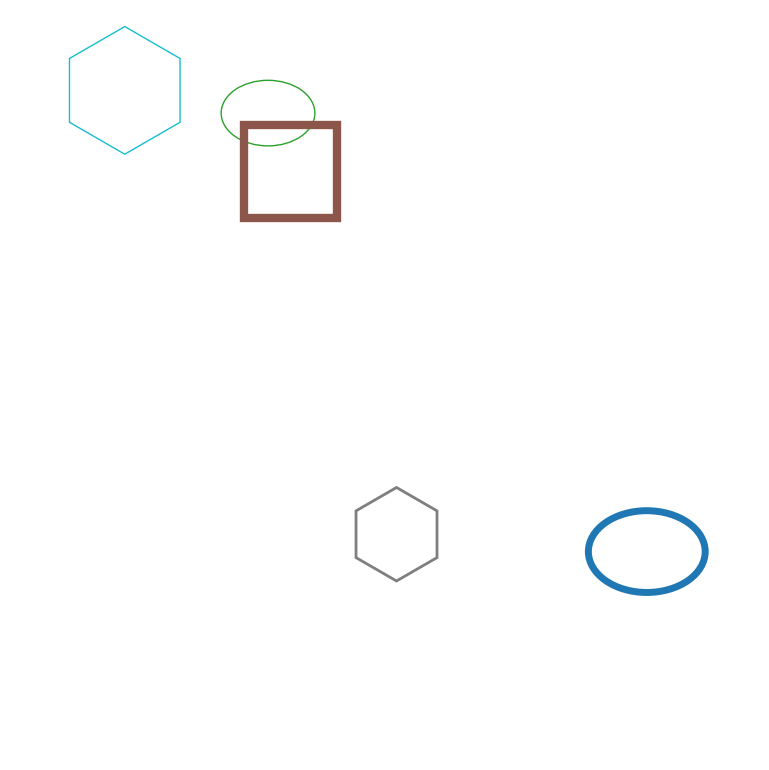[{"shape": "oval", "thickness": 2.5, "radius": 0.38, "center": [0.84, 0.284]}, {"shape": "oval", "thickness": 0.5, "radius": 0.3, "center": [0.348, 0.853]}, {"shape": "square", "thickness": 3, "radius": 0.3, "center": [0.377, 0.777]}, {"shape": "hexagon", "thickness": 1, "radius": 0.3, "center": [0.515, 0.306]}, {"shape": "hexagon", "thickness": 0.5, "radius": 0.41, "center": [0.162, 0.883]}]